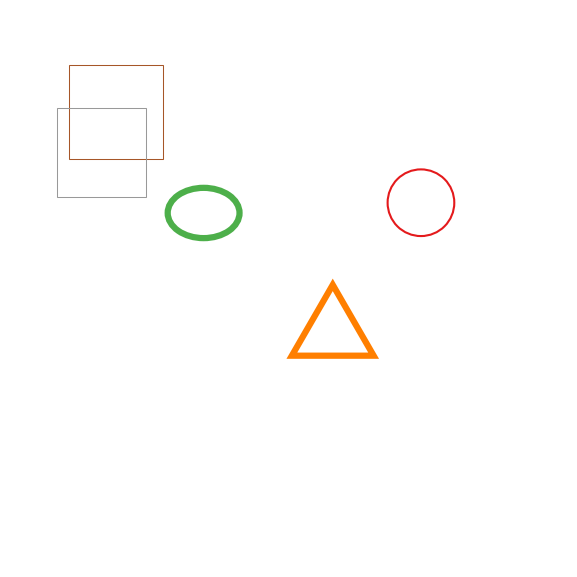[{"shape": "circle", "thickness": 1, "radius": 0.29, "center": [0.729, 0.648]}, {"shape": "oval", "thickness": 3, "radius": 0.31, "center": [0.353, 0.63]}, {"shape": "triangle", "thickness": 3, "radius": 0.41, "center": [0.576, 0.424]}, {"shape": "square", "thickness": 0.5, "radius": 0.41, "center": [0.2, 0.805]}, {"shape": "square", "thickness": 0.5, "radius": 0.39, "center": [0.176, 0.735]}]